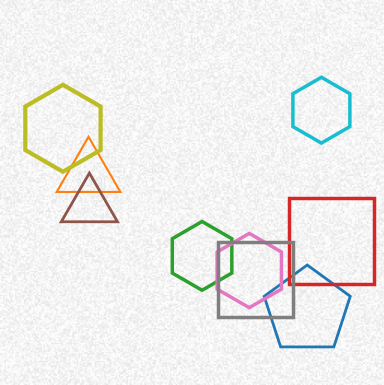[{"shape": "pentagon", "thickness": 2, "radius": 0.59, "center": [0.798, 0.194]}, {"shape": "triangle", "thickness": 1.5, "radius": 0.48, "center": [0.23, 0.549]}, {"shape": "hexagon", "thickness": 2.5, "radius": 0.45, "center": [0.525, 0.335]}, {"shape": "square", "thickness": 2.5, "radius": 0.56, "center": [0.861, 0.373]}, {"shape": "triangle", "thickness": 2, "radius": 0.42, "center": [0.232, 0.466]}, {"shape": "hexagon", "thickness": 2.5, "radius": 0.48, "center": [0.647, 0.297]}, {"shape": "square", "thickness": 2.5, "radius": 0.49, "center": [0.664, 0.274]}, {"shape": "hexagon", "thickness": 3, "radius": 0.56, "center": [0.164, 0.667]}, {"shape": "hexagon", "thickness": 2.5, "radius": 0.43, "center": [0.835, 0.714]}]